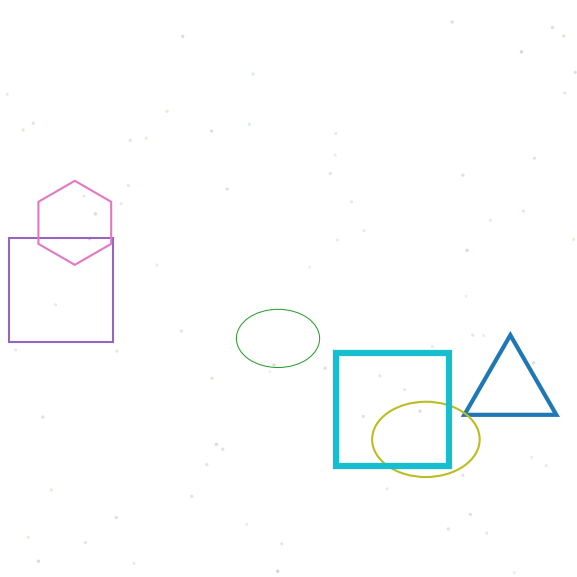[{"shape": "triangle", "thickness": 2, "radius": 0.46, "center": [0.884, 0.327]}, {"shape": "oval", "thickness": 0.5, "radius": 0.36, "center": [0.481, 0.413]}, {"shape": "square", "thickness": 1, "radius": 0.45, "center": [0.106, 0.497]}, {"shape": "hexagon", "thickness": 1, "radius": 0.36, "center": [0.129, 0.613]}, {"shape": "oval", "thickness": 1, "radius": 0.47, "center": [0.737, 0.238]}, {"shape": "square", "thickness": 3, "radius": 0.49, "center": [0.68, 0.29]}]